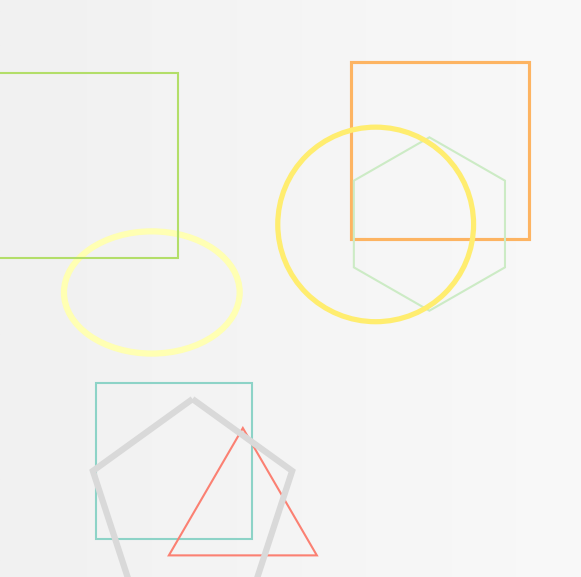[{"shape": "square", "thickness": 1, "radius": 0.67, "center": [0.3, 0.2]}, {"shape": "oval", "thickness": 3, "radius": 0.76, "center": [0.261, 0.493]}, {"shape": "triangle", "thickness": 1, "radius": 0.73, "center": [0.418, 0.111]}, {"shape": "square", "thickness": 1.5, "radius": 0.77, "center": [0.757, 0.739]}, {"shape": "square", "thickness": 1, "radius": 0.8, "center": [0.145, 0.712]}, {"shape": "pentagon", "thickness": 3, "radius": 0.9, "center": [0.331, 0.128]}, {"shape": "hexagon", "thickness": 1, "radius": 0.75, "center": [0.739, 0.611]}, {"shape": "circle", "thickness": 2.5, "radius": 0.84, "center": [0.646, 0.611]}]